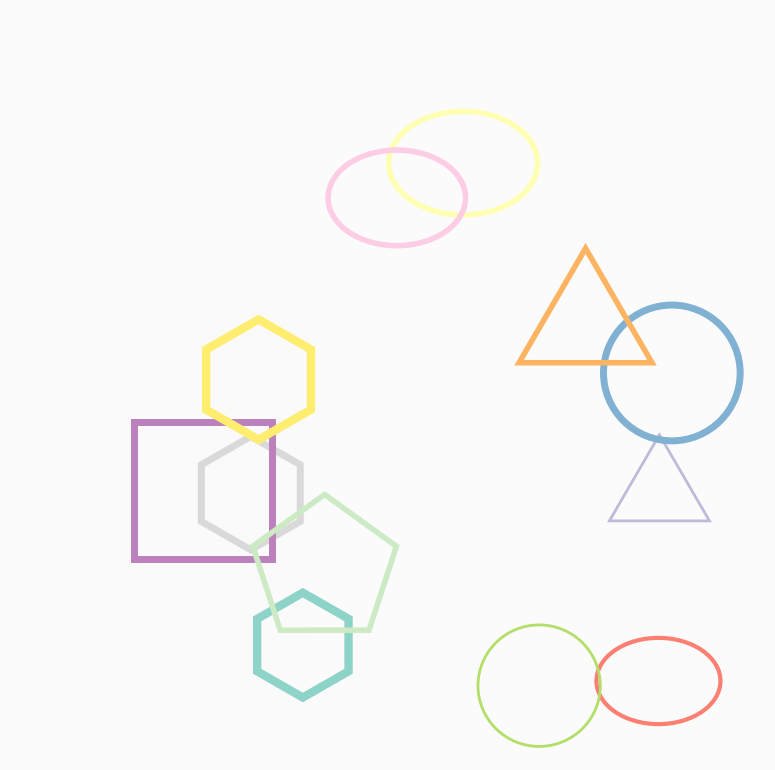[{"shape": "hexagon", "thickness": 3, "radius": 0.34, "center": [0.391, 0.162]}, {"shape": "oval", "thickness": 2, "radius": 0.48, "center": [0.598, 0.788]}, {"shape": "triangle", "thickness": 1, "radius": 0.37, "center": [0.851, 0.361]}, {"shape": "oval", "thickness": 1.5, "radius": 0.4, "center": [0.85, 0.116]}, {"shape": "circle", "thickness": 2.5, "radius": 0.44, "center": [0.867, 0.516]}, {"shape": "triangle", "thickness": 2, "radius": 0.5, "center": [0.756, 0.578]}, {"shape": "circle", "thickness": 1, "radius": 0.39, "center": [0.696, 0.11]}, {"shape": "oval", "thickness": 2, "radius": 0.44, "center": [0.512, 0.743]}, {"shape": "hexagon", "thickness": 2.5, "radius": 0.37, "center": [0.324, 0.36]}, {"shape": "square", "thickness": 2.5, "radius": 0.44, "center": [0.262, 0.363]}, {"shape": "pentagon", "thickness": 2, "radius": 0.49, "center": [0.419, 0.26]}, {"shape": "hexagon", "thickness": 3, "radius": 0.39, "center": [0.334, 0.507]}]